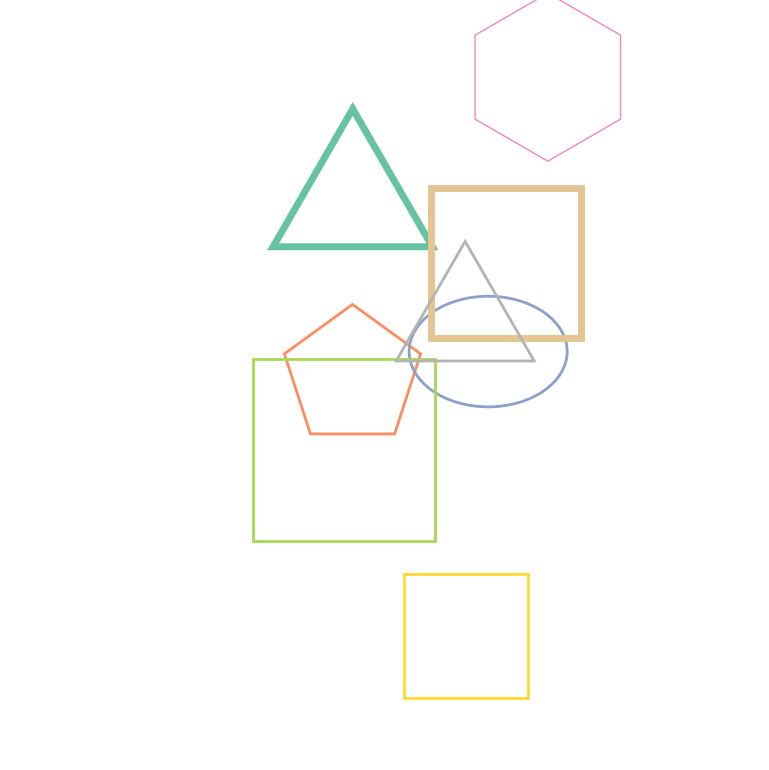[{"shape": "triangle", "thickness": 2.5, "radius": 0.6, "center": [0.458, 0.739]}, {"shape": "pentagon", "thickness": 1, "radius": 0.47, "center": [0.458, 0.512]}, {"shape": "oval", "thickness": 1, "radius": 0.51, "center": [0.634, 0.543]}, {"shape": "hexagon", "thickness": 0.5, "radius": 0.55, "center": [0.711, 0.9]}, {"shape": "square", "thickness": 1, "radius": 0.59, "center": [0.447, 0.415]}, {"shape": "square", "thickness": 1, "radius": 0.4, "center": [0.605, 0.174]}, {"shape": "square", "thickness": 2.5, "radius": 0.49, "center": [0.657, 0.658]}, {"shape": "triangle", "thickness": 1, "radius": 0.52, "center": [0.604, 0.583]}]